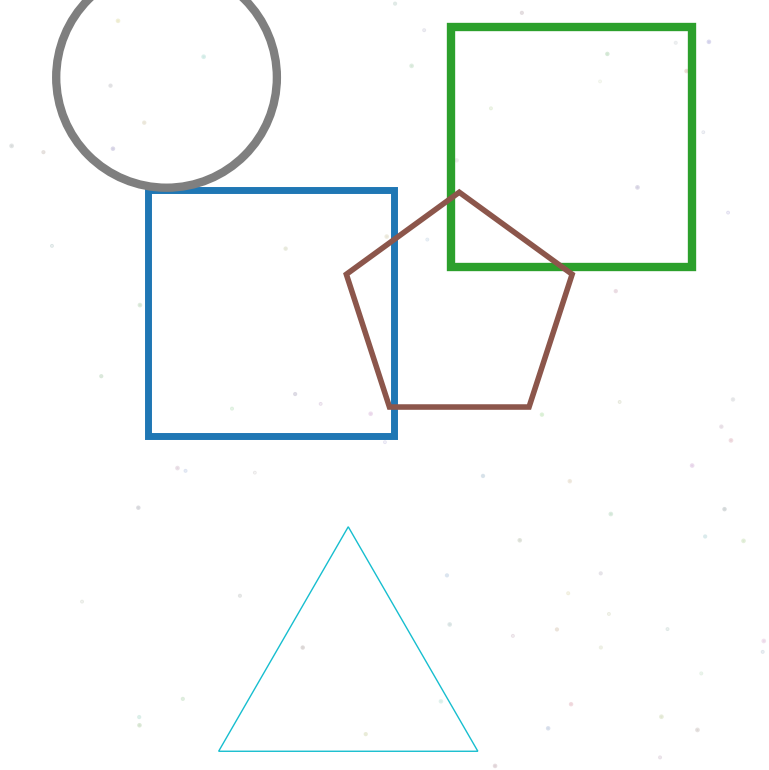[{"shape": "square", "thickness": 2.5, "radius": 0.8, "center": [0.352, 0.594]}, {"shape": "square", "thickness": 3, "radius": 0.78, "center": [0.742, 0.809]}, {"shape": "pentagon", "thickness": 2, "radius": 0.77, "center": [0.596, 0.596]}, {"shape": "circle", "thickness": 3, "radius": 0.72, "center": [0.216, 0.9]}, {"shape": "triangle", "thickness": 0.5, "radius": 0.97, "center": [0.452, 0.122]}]